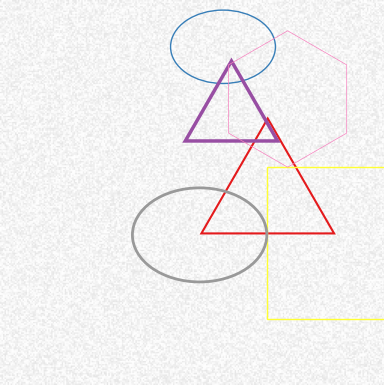[{"shape": "triangle", "thickness": 1.5, "radius": 0.99, "center": [0.695, 0.493]}, {"shape": "oval", "thickness": 1, "radius": 0.68, "center": [0.579, 0.878]}, {"shape": "triangle", "thickness": 2.5, "radius": 0.69, "center": [0.601, 0.703]}, {"shape": "square", "thickness": 1, "radius": 0.98, "center": [0.891, 0.369]}, {"shape": "hexagon", "thickness": 0.5, "radius": 0.89, "center": [0.747, 0.743]}, {"shape": "oval", "thickness": 2, "radius": 0.87, "center": [0.519, 0.39]}]